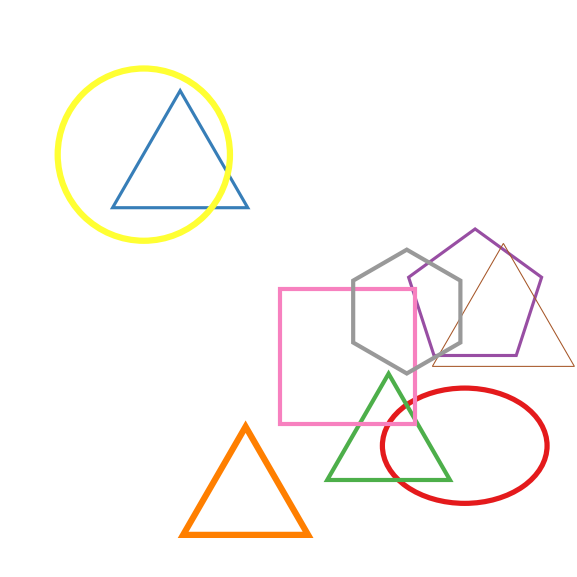[{"shape": "oval", "thickness": 2.5, "radius": 0.71, "center": [0.805, 0.227]}, {"shape": "triangle", "thickness": 1.5, "radius": 0.68, "center": [0.312, 0.707]}, {"shape": "triangle", "thickness": 2, "radius": 0.61, "center": [0.673, 0.229]}, {"shape": "pentagon", "thickness": 1.5, "radius": 0.61, "center": [0.823, 0.482]}, {"shape": "triangle", "thickness": 3, "radius": 0.62, "center": [0.425, 0.135]}, {"shape": "circle", "thickness": 3, "radius": 0.75, "center": [0.249, 0.731]}, {"shape": "triangle", "thickness": 0.5, "radius": 0.71, "center": [0.872, 0.436]}, {"shape": "square", "thickness": 2, "radius": 0.58, "center": [0.601, 0.382]}, {"shape": "hexagon", "thickness": 2, "radius": 0.54, "center": [0.704, 0.46]}]